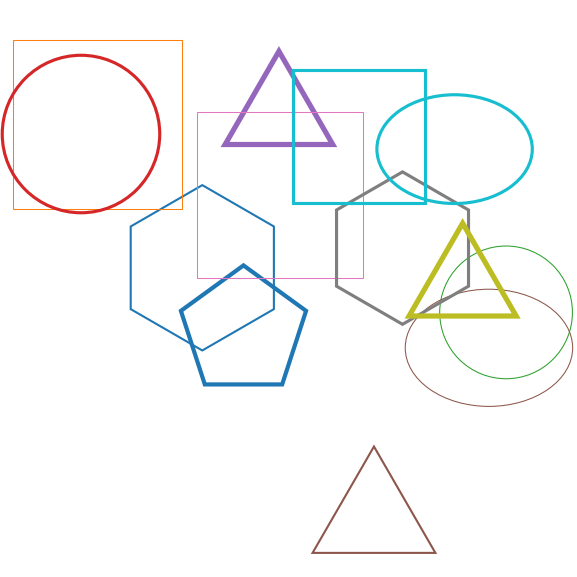[{"shape": "pentagon", "thickness": 2, "radius": 0.57, "center": [0.422, 0.426]}, {"shape": "hexagon", "thickness": 1, "radius": 0.72, "center": [0.35, 0.535]}, {"shape": "square", "thickness": 0.5, "radius": 0.73, "center": [0.169, 0.783]}, {"shape": "circle", "thickness": 0.5, "radius": 0.57, "center": [0.876, 0.458]}, {"shape": "circle", "thickness": 1.5, "radius": 0.68, "center": [0.14, 0.767]}, {"shape": "triangle", "thickness": 2.5, "radius": 0.54, "center": [0.483, 0.803]}, {"shape": "oval", "thickness": 0.5, "radius": 0.72, "center": [0.847, 0.397]}, {"shape": "triangle", "thickness": 1, "radius": 0.61, "center": [0.648, 0.103]}, {"shape": "square", "thickness": 0.5, "radius": 0.72, "center": [0.485, 0.662]}, {"shape": "hexagon", "thickness": 1.5, "radius": 0.66, "center": [0.697, 0.57]}, {"shape": "triangle", "thickness": 2.5, "radius": 0.54, "center": [0.801, 0.505]}, {"shape": "square", "thickness": 1.5, "radius": 0.57, "center": [0.622, 0.763]}, {"shape": "oval", "thickness": 1.5, "radius": 0.67, "center": [0.787, 0.741]}]